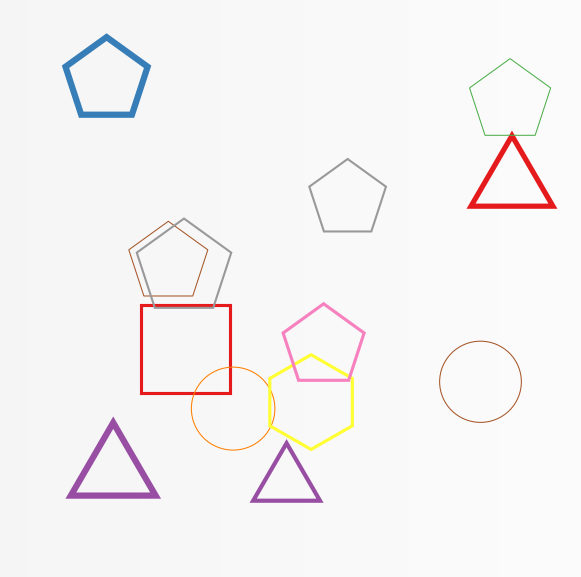[{"shape": "square", "thickness": 1.5, "radius": 0.38, "center": [0.319, 0.395]}, {"shape": "triangle", "thickness": 2.5, "radius": 0.41, "center": [0.881, 0.683]}, {"shape": "pentagon", "thickness": 3, "radius": 0.37, "center": [0.183, 0.861]}, {"shape": "pentagon", "thickness": 0.5, "radius": 0.37, "center": [0.878, 0.824]}, {"shape": "triangle", "thickness": 2, "radius": 0.33, "center": [0.493, 0.165]}, {"shape": "triangle", "thickness": 3, "radius": 0.42, "center": [0.195, 0.183]}, {"shape": "circle", "thickness": 0.5, "radius": 0.36, "center": [0.401, 0.292]}, {"shape": "hexagon", "thickness": 1.5, "radius": 0.41, "center": [0.535, 0.303]}, {"shape": "pentagon", "thickness": 0.5, "radius": 0.36, "center": [0.29, 0.544]}, {"shape": "circle", "thickness": 0.5, "radius": 0.35, "center": [0.827, 0.338]}, {"shape": "pentagon", "thickness": 1.5, "radius": 0.37, "center": [0.557, 0.4]}, {"shape": "pentagon", "thickness": 1, "radius": 0.43, "center": [0.317, 0.535]}, {"shape": "pentagon", "thickness": 1, "radius": 0.35, "center": [0.598, 0.654]}]